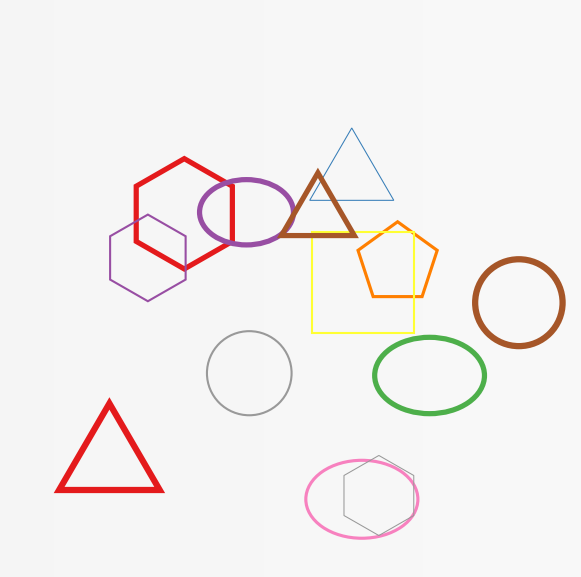[{"shape": "hexagon", "thickness": 2.5, "radius": 0.48, "center": [0.317, 0.629]}, {"shape": "triangle", "thickness": 3, "radius": 0.5, "center": [0.188, 0.201]}, {"shape": "triangle", "thickness": 0.5, "radius": 0.42, "center": [0.605, 0.694]}, {"shape": "oval", "thickness": 2.5, "radius": 0.47, "center": [0.739, 0.349]}, {"shape": "hexagon", "thickness": 1, "radius": 0.38, "center": [0.254, 0.553]}, {"shape": "oval", "thickness": 2.5, "radius": 0.4, "center": [0.424, 0.632]}, {"shape": "pentagon", "thickness": 1.5, "radius": 0.36, "center": [0.684, 0.543]}, {"shape": "square", "thickness": 1, "radius": 0.44, "center": [0.625, 0.51]}, {"shape": "triangle", "thickness": 2.5, "radius": 0.36, "center": [0.547, 0.627]}, {"shape": "circle", "thickness": 3, "radius": 0.38, "center": [0.893, 0.475]}, {"shape": "oval", "thickness": 1.5, "radius": 0.48, "center": [0.623, 0.135]}, {"shape": "circle", "thickness": 1, "radius": 0.36, "center": [0.429, 0.353]}, {"shape": "hexagon", "thickness": 0.5, "radius": 0.35, "center": [0.652, 0.141]}]